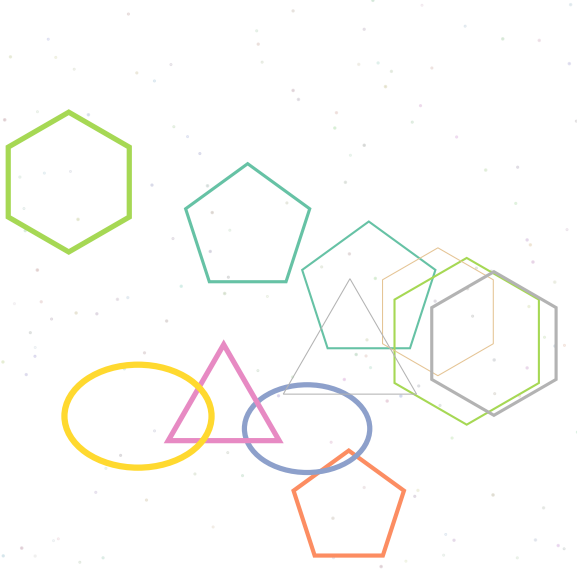[{"shape": "pentagon", "thickness": 1.5, "radius": 0.56, "center": [0.429, 0.603]}, {"shape": "pentagon", "thickness": 1, "radius": 0.61, "center": [0.639, 0.494]}, {"shape": "pentagon", "thickness": 2, "radius": 0.5, "center": [0.604, 0.118]}, {"shape": "oval", "thickness": 2.5, "radius": 0.54, "center": [0.532, 0.257]}, {"shape": "triangle", "thickness": 2.5, "radius": 0.55, "center": [0.387, 0.292]}, {"shape": "hexagon", "thickness": 1, "radius": 0.72, "center": [0.808, 0.408]}, {"shape": "hexagon", "thickness": 2.5, "radius": 0.61, "center": [0.119, 0.684]}, {"shape": "oval", "thickness": 3, "radius": 0.64, "center": [0.239, 0.278]}, {"shape": "hexagon", "thickness": 0.5, "radius": 0.55, "center": [0.758, 0.459]}, {"shape": "hexagon", "thickness": 1.5, "radius": 0.62, "center": [0.855, 0.404]}, {"shape": "triangle", "thickness": 0.5, "radius": 0.67, "center": [0.606, 0.383]}]